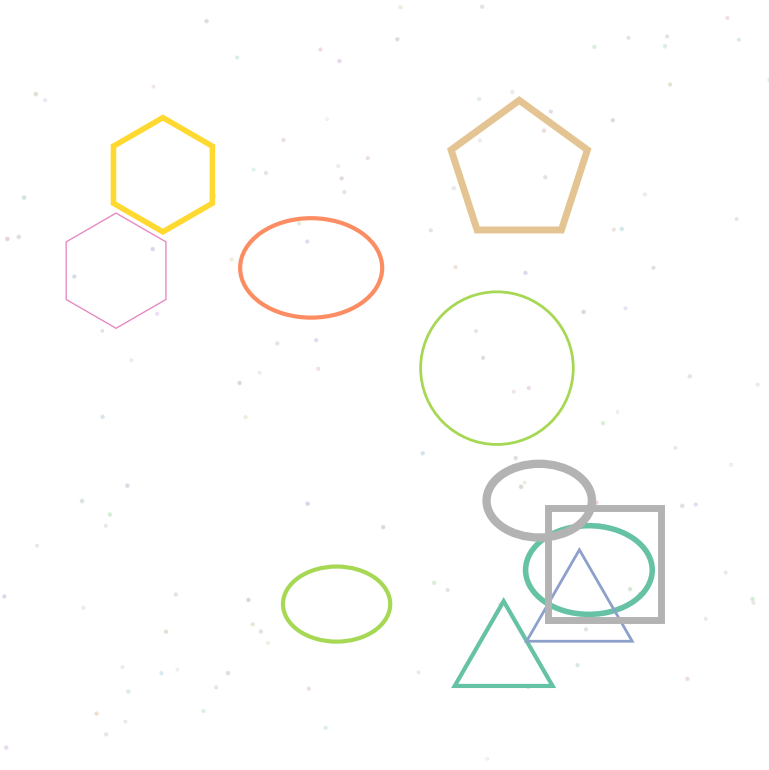[{"shape": "triangle", "thickness": 1.5, "radius": 0.37, "center": [0.654, 0.146]}, {"shape": "oval", "thickness": 2, "radius": 0.41, "center": [0.765, 0.26]}, {"shape": "oval", "thickness": 1.5, "radius": 0.46, "center": [0.404, 0.652]}, {"shape": "triangle", "thickness": 1, "radius": 0.4, "center": [0.752, 0.207]}, {"shape": "hexagon", "thickness": 0.5, "radius": 0.37, "center": [0.151, 0.648]}, {"shape": "circle", "thickness": 1, "radius": 0.5, "center": [0.645, 0.522]}, {"shape": "oval", "thickness": 1.5, "radius": 0.35, "center": [0.437, 0.215]}, {"shape": "hexagon", "thickness": 2, "radius": 0.37, "center": [0.212, 0.773]}, {"shape": "pentagon", "thickness": 2.5, "radius": 0.47, "center": [0.674, 0.777]}, {"shape": "oval", "thickness": 3, "radius": 0.34, "center": [0.7, 0.35]}, {"shape": "square", "thickness": 2.5, "radius": 0.37, "center": [0.785, 0.268]}]